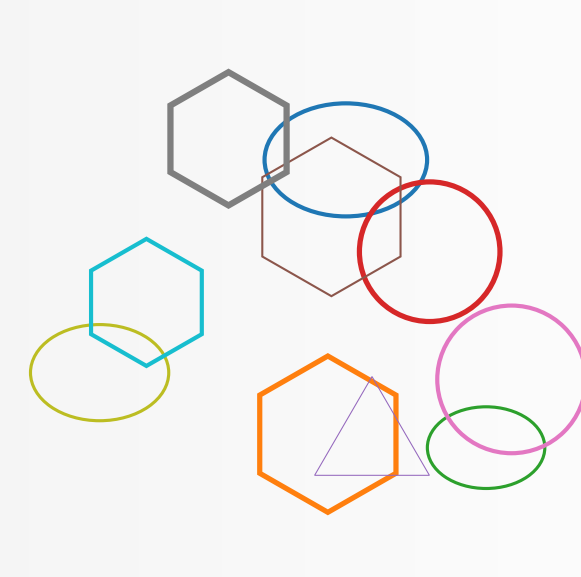[{"shape": "oval", "thickness": 2, "radius": 0.7, "center": [0.595, 0.722]}, {"shape": "hexagon", "thickness": 2.5, "radius": 0.68, "center": [0.564, 0.247]}, {"shape": "oval", "thickness": 1.5, "radius": 0.51, "center": [0.836, 0.224]}, {"shape": "circle", "thickness": 2.5, "radius": 0.6, "center": [0.739, 0.563]}, {"shape": "triangle", "thickness": 0.5, "radius": 0.57, "center": [0.64, 0.233]}, {"shape": "hexagon", "thickness": 1, "radius": 0.69, "center": [0.57, 0.624]}, {"shape": "circle", "thickness": 2, "radius": 0.64, "center": [0.88, 0.342]}, {"shape": "hexagon", "thickness": 3, "radius": 0.58, "center": [0.393, 0.759]}, {"shape": "oval", "thickness": 1.5, "radius": 0.59, "center": [0.171, 0.354]}, {"shape": "hexagon", "thickness": 2, "radius": 0.55, "center": [0.252, 0.475]}]